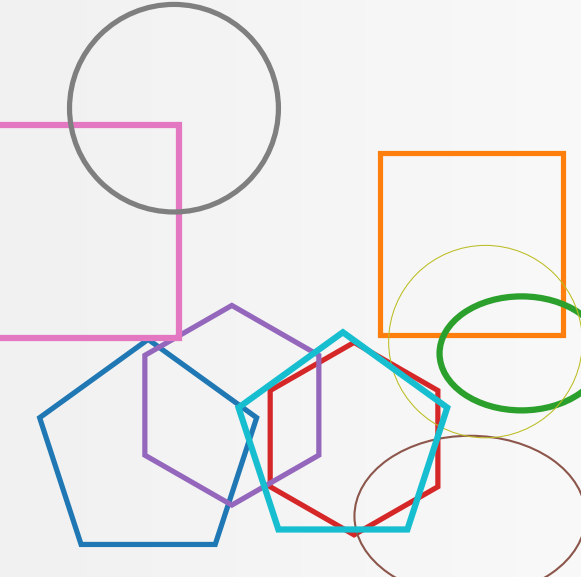[{"shape": "pentagon", "thickness": 2.5, "radius": 0.98, "center": [0.255, 0.215]}, {"shape": "square", "thickness": 2.5, "radius": 0.79, "center": [0.811, 0.576]}, {"shape": "oval", "thickness": 3, "radius": 0.71, "center": [0.897, 0.387]}, {"shape": "hexagon", "thickness": 2.5, "radius": 0.83, "center": [0.609, 0.24]}, {"shape": "hexagon", "thickness": 2.5, "radius": 0.86, "center": [0.399, 0.297]}, {"shape": "oval", "thickness": 1, "radius": 0.99, "center": [0.809, 0.105]}, {"shape": "square", "thickness": 3, "radius": 0.92, "center": [0.124, 0.599]}, {"shape": "circle", "thickness": 2.5, "radius": 0.9, "center": [0.299, 0.812]}, {"shape": "circle", "thickness": 0.5, "radius": 0.83, "center": [0.835, 0.408]}, {"shape": "pentagon", "thickness": 3, "radius": 0.94, "center": [0.59, 0.235]}]